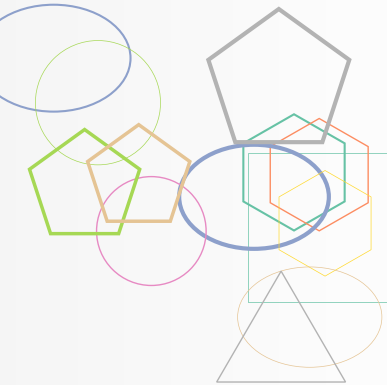[{"shape": "square", "thickness": 0.5, "radius": 0.97, "center": [0.835, 0.41]}, {"shape": "hexagon", "thickness": 1.5, "radius": 0.75, "center": [0.759, 0.552]}, {"shape": "hexagon", "thickness": 1, "radius": 0.73, "center": [0.824, 0.546]}, {"shape": "oval", "thickness": 1.5, "radius": 0.99, "center": [0.139, 0.849]}, {"shape": "oval", "thickness": 3, "radius": 0.97, "center": [0.656, 0.489]}, {"shape": "circle", "thickness": 1, "radius": 0.71, "center": [0.391, 0.4]}, {"shape": "pentagon", "thickness": 2.5, "radius": 0.75, "center": [0.218, 0.514]}, {"shape": "circle", "thickness": 0.5, "radius": 0.81, "center": [0.253, 0.733]}, {"shape": "hexagon", "thickness": 0.5, "radius": 0.69, "center": [0.839, 0.42]}, {"shape": "oval", "thickness": 0.5, "radius": 0.93, "center": [0.799, 0.176]}, {"shape": "pentagon", "thickness": 2.5, "radius": 0.69, "center": [0.358, 0.538]}, {"shape": "triangle", "thickness": 1, "radius": 0.96, "center": [0.725, 0.104]}, {"shape": "pentagon", "thickness": 3, "radius": 0.96, "center": [0.72, 0.785]}]